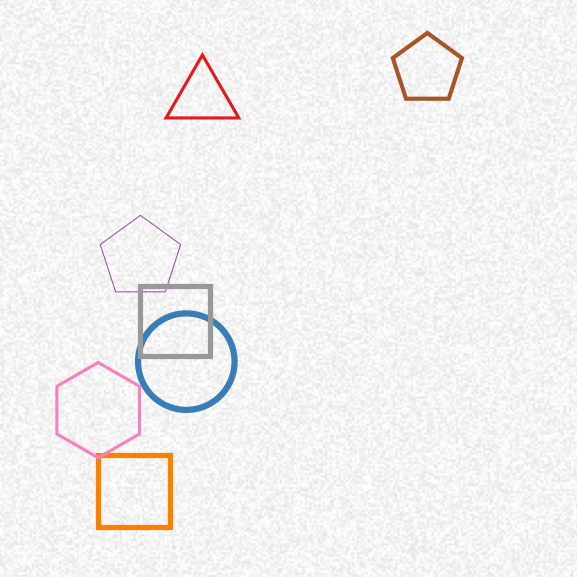[{"shape": "triangle", "thickness": 1.5, "radius": 0.36, "center": [0.351, 0.831]}, {"shape": "circle", "thickness": 3, "radius": 0.42, "center": [0.323, 0.373]}, {"shape": "pentagon", "thickness": 0.5, "radius": 0.37, "center": [0.243, 0.553]}, {"shape": "square", "thickness": 2.5, "radius": 0.31, "center": [0.233, 0.149]}, {"shape": "pentagon", "thickness": 2, "radius": 0.31, "center": [0.74, 0.879]}, {"shape": "hexagon", "thickness": 1.5, "radius": 0.41, "center": [0.17, 0.289]}, {"shape": "square", "thickness": 2.5, "radius": 0.3, "center": [0.303, 0.443]}]